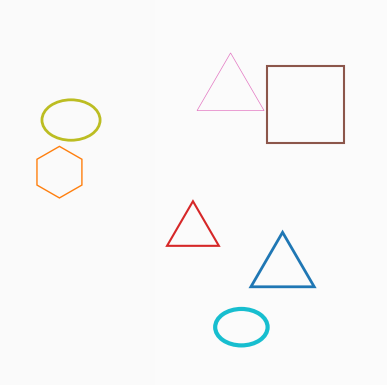[{"shape": "triangle", "thickness": 2, "radius": 0.47, "center": [0.729, 0.302]}, {"shape": "hexagon", "thickness": 1, "radius": 0.33, "center": [0.153, 0.553]}, {"shape": "triangle", "thickness": 1.5, "radius": 0.39, "center": [0.498, 0.4]}, {"shape": "square", "thickness": 1.5, "radius": 0.5, "center": [0.788, 0.728]}, {"shape": "triangle", "thickness": 0.5, "radius": 0.5, "center": [0.595, 0.763]}, {"shape": "oval", "thickness": 2, "radius": 0.38, "center": [0.183, 0.688]}, {"shape": "oval", "thickness": 3, "radius": 0.34, "center": [0.623, 0.15]}]